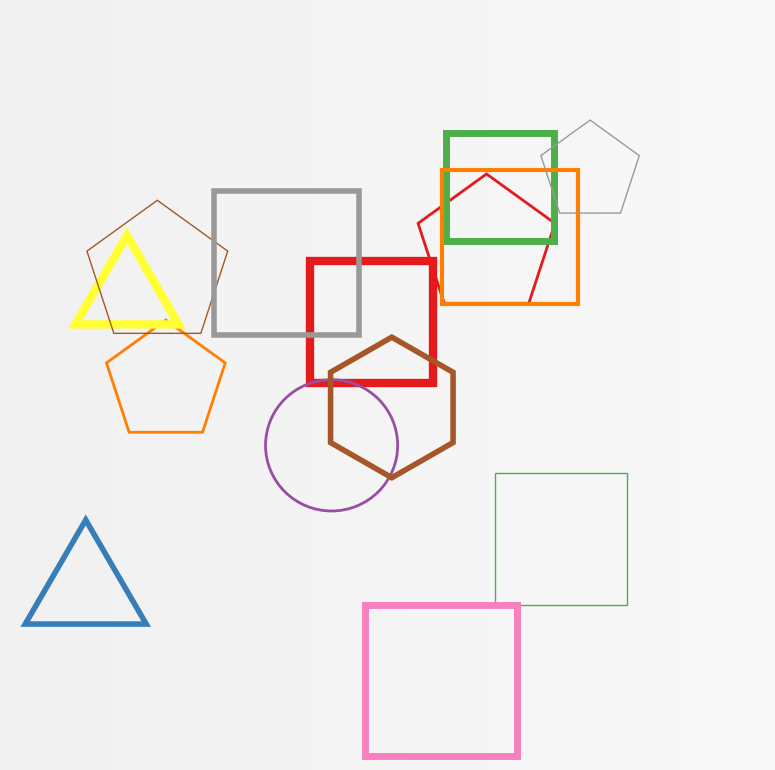[{"shape": "square", "thickness": 3, "radius": 0.4, "center": [0.48, 0.582]}, {"shape": "pentagon", "thickness": 1, "radius": 0.46, "center": [0.628, 0.681]}, {"shape": "triangle", "thickness": 2, "radius": 0.45, "center": [0.111, 0.235]}, {"shape": "square", "thickness": 0.5, "radius": 0.43, "center": [0.724, 0.3]}, {"shape": "square", "thickness": 2.5, "radius": 0.35, "center": [0.645, 0.757]}, {"shape": "circle", "thickness": 1, "radius": 0.43, "center": [0.428, 0.422]}, {"shape": "square", "thickness": 1.5, "radius": 0.44, "center": [0.658, 0.692]}, {"shape": "pentagon", "thickness": 1, "radius": 0.4, "center": [0.214, 0.504]}, {"shape": "triangle", "thickness": 3, "radius": 0.38, "center": [0.164, 0.617]}, {"shape": "hexagon", "thickness": 2, "radius": 0.46, "center": [0.506, 0.471]}, {"shape": "pentagon", "thickness": 0.5, "radius": 0.48, "center": [0.203, 0.644]}, {"shape": "square", "thickness": 2.5, "radius": 0.49, "center": [0.569, 0.117]}, {"shape": "square", "thickness": 2, "radius": 0.47, "center": [0.369, 0.659]}, {"shape": "pentagon", "thickness": 0.5, "radius": 0.33, "center": [0.761, 0.777]}]